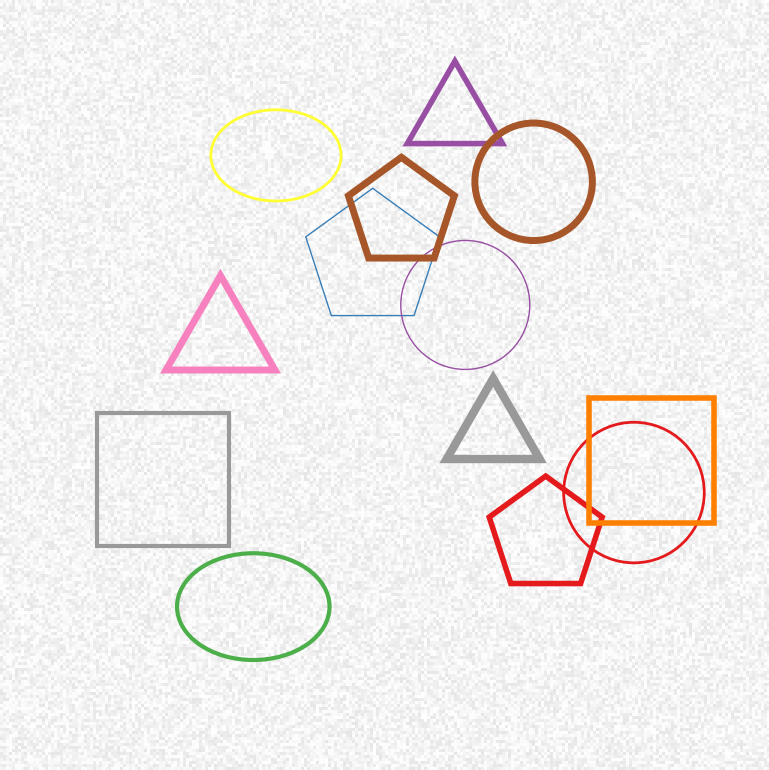[{"shape": "circle", "thickness": 1, "radius": 0.46, "center": [0.823, 0.36]}, {"shape": "pentagon", "thickness": 2, "radius": 0.39, "center": [0.709, 0.305]}, {"shape": "pentagon", "thickness": 0.5, "radius": 0.46, "center": [0.484, 0.664]}, {"shape": "oval", "thickness": 1.5, "radius": 0.5, "center": [0.329, 0.212]}, {"shape": "circle", "thickness": 0.5, "radius": 0.42, "center": [0.604, 0.604]}, {"shape": "triangle", "thickness": 2, "radius": 0.36, "center": [0.591, 0.849]}, {"shape": "square", "thickness": 2, "radius": 0.41, "center": [0.846, 0.402]}, {"shape": "oval", "thickness": 1, "radius": 0.42, "center": [0.358, 0.798]}, {"shape": "circle", "thickness": 2.5, "radius": 0.38, "center": [0.693, 0.764]}, {"shape": "pentagon", "thickness": 2.5, "radius": 0.36, "center": [0.521, 0.723]}, {"shape": "triangle", "thickness": 2.5, "radius": 0.41, "center": [0.286, 0.56]}, {"shape": "square", "thickness": 1.5, "radius": 0.43, "center": [0.212, 0.377]}, {"shape": "triangle", "thickness": 3, "radius": 0.35, "center": [0.64, 0.439]}]